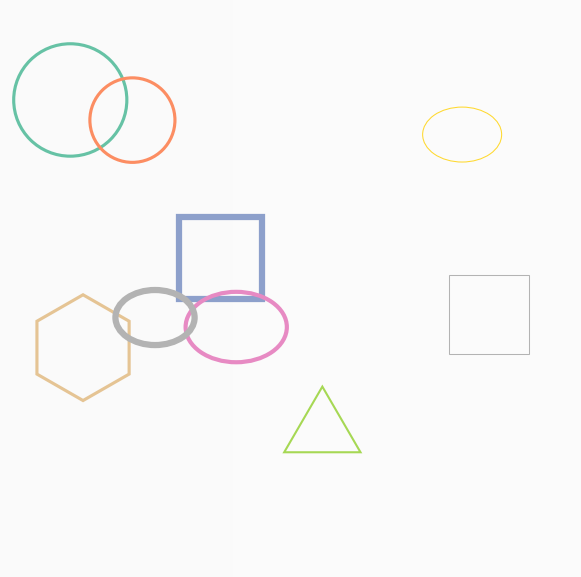[{"shape": "circle", "thickness": 1.5, "radius": 0.49, "center": [0.121, 0.826]}, {"shape": "circle", "thickness": 1.5, "radius": 0.37, "center": [0.228, 0.791]}, {"shape": "square", "thickness": 3, "radius": 0.35, "center": [0.38, 0.553]}, {"shape": "oval", "thickness": 2, "radius": 0.44, "center": [0.406, 0.433]}, {"shape": "triangle", "thickness": 1, "radius": 0.38, "center": [0.555, 0.254]}, {"shape": "oval", "thickness": 0.5, "radius": 0.34, "center": [0.795, 0.766]}, {"shape": "hexagon", "thickness": 1.5, "radius": 0.46, "center": [0.143, 0.397]}, {"shape": "square", "thickness": 0.5, "radius": 0.34, "center": [0.842, 0.454]}, {"shape": "oval", "thickness": 3, "radius": 0.34, "center": [0.267, 0.449]}]